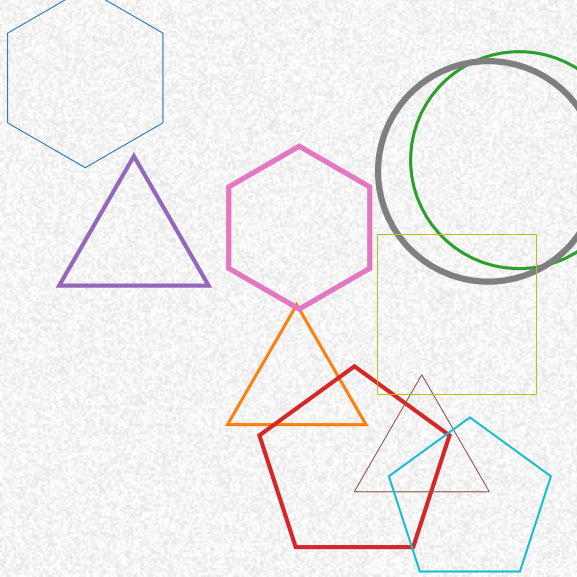[{"shape": "hexagon", "thickness": 0.5, "radius": 0.78, "center": [0.148, 0.864]}, {"shape": "triangle", "thickness": 1.5, "radius": 0.69, "center": [0.514, 0.333]}, {"shape": "circle", "thickness": 1.5, "radius": 0.94, "center": [0.899, 0.722]}, {"shape": "pentagon", "thickness": 2, "radius": 0.87, "center": [0.614, 0.192]}, {"shape": "triangle", "thickness": 2, "radius": 0.75, "center": [0.232, 0.579]}, {"shape": "triangle", "thickness": 0.5, "radius": 0.68, "center": [0.73, 0.215]}, {"shape": "hexagon", "thickness": 2.5, "radius": 0.7, "center": [0.518, 0.605]}, {"shape": "circle", "thickness": 3, "radius": 0.95, "center": [0.846, 0.702]}, {"shape": "square", "thickness": 0.5, "radius": 0.69, "center": [0.79, 0.456]}, {"shape": "pentagon", "thickness": 1, "radius": 0.74, "center": [0.814, 0.129]}]